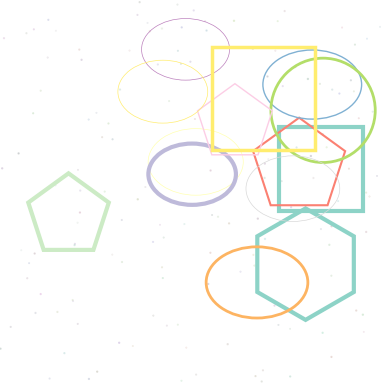[{"shape": "hexagon", "thickness": 3, "radius": 0.72, "center": [0.794, 0.314]}, {"shape": "square", "thickness": 3, "radius": 0.55, "center": [0.834, 0.562]}, {"shape": "oval", "thickness": 0.5, "radius": 0.62, "center": [0.508, 0.579]}, {"shape": "oval", "thickness": 3, "radius": 0.57, "center": [0.499, 0.547]}, {"shape": "pentagon", "thickness": 1.5, "radius": 0.63, "center": [0.777, 0.569]}, {"shape": "oval", "thickness": 1, "radius": 0.64, "center": [0.811, 0.78]}, {"shape": "oval", "thickness": 2, "radius": 0.66, "center": [0.668, 0.266]}, {"shape": "circle", "thickness": 2, "radius": 0.68, "center": [0.839, 0.713]}, {"shape": "pentagon", "thickness": 1, "radius": 0.51, "center": [0.61, 0.681]}, {"shape": "oval", "thickness": 0.5, "radius": 0.61, "center": [0.761, 0.51]}, {"shape": "oval", "thickness": 0.5, "radius": 0.57, "center": [0.482, 0.872]}, {"shape": "pentagon", "thickness": 3, "radius": 0.55, "center": [0.178, 0.44]}, {"shape": "oval", "thickness": 0.5, "radius": 0.58, "center": [0.423, 0.762]}, {"shape": "square", "thickness": 2.5, "radius": 0.67, "center": [0.684, 0.745]}]